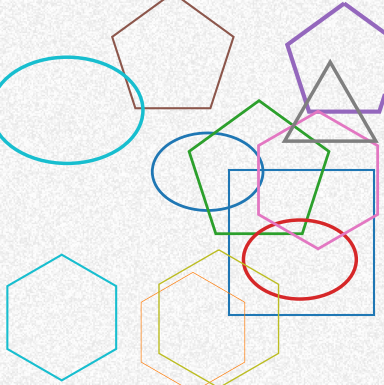[{"shape": "square", "thickness": 1.5, "radius": 0.94, "center": [0.783, 0.37]}, {"shape": "oval", "thickness": 2, "radius": 0.72, "center": [0.539, 0.554]}, {"shape": "hexagon", "thickness": 0.5, "radius": 0.78, "center": [0.501, 0.137]}, {"shape": "pentagon", "thickness": 2, "radius": 0.96, "center": [0.673, 0.547]}, {"shape": "oval", "thickness": 2.5, "radius": 0.73, "center": [0.779, 0.326]}, {"shape": "pentagon", "thickness": 3, "radius": 0.78, "center": [0.894, 0.836]}, {"shape": "pentagon", "thickness": 1.5, "radius": 0.83, "center": [0.449, 0.853]}, {"shape": "hexagon", "thickness": 2, "radius": 0.89, "center": [0.826, 0.532]}, {"shape": "triangle", "thickness": 2.5, "radius": 0.68, "center": [0.858, 0.702]}, {"shape": "hexagon", "thickness": 1, "radius": 0.9, "center": [0.568, 0.172]}, {"shape": "oval", "thickness": 2.5, "radius": 0.99, "center": [0.174, 0.713]}, {"shape": "hexagon", "thickness": 1.5, "radius": 0.82, "center": [0.16, 0.175]}]